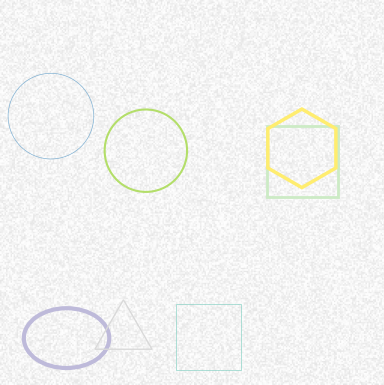[{"shape": "square", "thickness": 0.5, "radius": 0.42, "center": [0.542, 0.125]}, {"shape": "oval", "thickness": 3, "radius": 0.55, "center": [0.173, 0.122]}, {"shape": "circle", "thickness": 0.5, "radius": 0.56, "center": [0.132, 0.698]}, {"shape": "circle", "thickness": 1.5, "radius": 0.54, "center": [0.379, 0.609]}, {"shape": "triangle", "thickness": 1, "radius": 0.43, "center": [0.321, 0.136]}, {"shape": "square", "thickness": 2, "radius": 0.46, "center": [0.786, 0.581]}, {"shape": "hexagon", "thickness": 2.5, "radius": 0.51, "center": [0.784, 0.615]}]